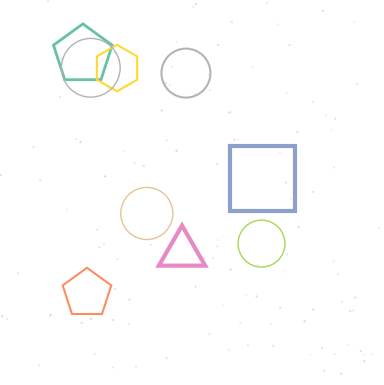[{"shape": "pentagon", "thickness": 2, "radius": 0.4, "center": [0.215, 0.858]}, {"shape": "pentagon", "thickness": 1.5, "radius": 0.33, "center": [0.226, 0.238]}, {"shape": "square", "thickness": 3, "radius": 0.42, "center": [0.682, 0.537]}, {"shape": "triangle", "thickness": 3, "radius": 0.35, "center": [0.473, 0.345]}, {"shape": "circle", "thickness": 1, "radius": 0.3, "center": [0.679, 0.367]}, {"shape": "hexagon", "thickness": 1.5, "radius": 0.3, "center": [0.304, 0.823]}, {"shape": "circle", "thickness": 1, "radius": 0.34, "center": [0.381, 0.446]}, {"shape": "circle", "thickness": 1.5, "radius": 0.32, "center": [0.483, 0.81]}, {"shape": "circle", "thickness": 1, "radius": 0.38, "center": [0.236, 0.824]}]